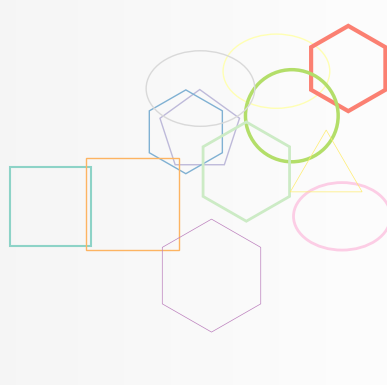[{"shape": "square", "thickness": 1.5, "radius": 0.52, "center": [0.13, 0.463]}, {"shape": "oval", "thickness": 1, "radius": 0.69, "center": [0.713, 0.815]}, {"shape": "pentagon", "thickness": 1, "radius": 0.54, "center": [0.515, 0.659]}, {"shape": "hexagon", "thickness": 3, "radius": 0.55, "center": [0.899, 0.822]}, {"shape": "hexagon", "thickness": 1, "radius": 0.54, "center": [0.48, 0.658]}, {"shape": "square", "thickness": 1, "radius": 0.6, "center": [0.342, 0.471]}, {"shape": "circle", "thickness": 2.5, "radius": 0.6, "center": [0.753, 0.699]}, {"shape": "oval", "thickness": 2, "radius": 0.63, "center": [0.883, 0.438]}, {"shape": "oval", "thickness": 1, "radius": 0.7, "center": [0.517, 0.77]}, {"shape": "hexagon", "thickness": 0.5, "radius": 0.73, "center": [0.546, 0.284]}, {"shape": "hexagon", "thickness": 2, "radius": 0.64, "center": [0.636, 0.554]}, {"shape": "triangle", "thickness": 0.5, "radius": 0.54, "center": [0.842, 0.555]}]